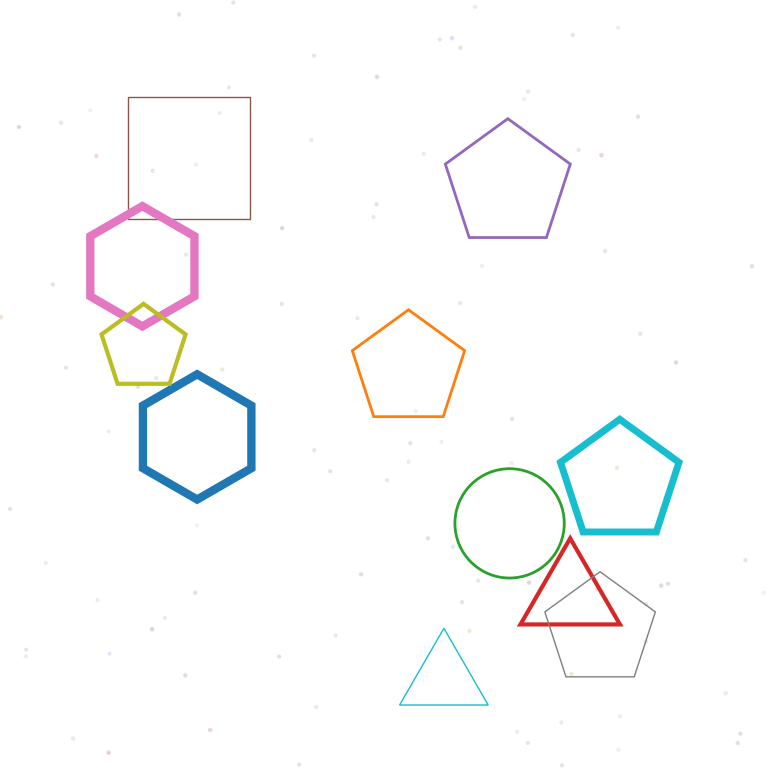[{"shape": "hexagon", "thickness": 3, "radius": 0.41, "center": [0.256, 0.433]}, {"shape": "pentagon", "thickness": 1, "radius": 0.38, "center": [0.53, 0.521]}, {"shape": "circle", "thickness": 1, "radius": 0.36, "center": [0.662, 0.32]}, {"shape": "triangle", "thickness": 1.5, "radius": 0.37, "center": [0.741, 0.226]}, {"shape": "pentagon", "thickness": 1, "radius": 0.43, "center": [0.66, 0.761]}, {"shape": "square", "thickness": 0.5, "radius": 0.4, "center": [0.246, 0.795]}, {"shape": "hexagon", "thickness": 3, "radius": 0.39, "center": [0.185, 0.654]}, {"shape": "pentagon", "thickness": 0.5, "radius": 0.38, "center": [0.779, 0.182]}, {"shape": "pentagon", "thickness": 1.5, "radius": 0.29, "center": [0.186, 0.548]}, {"shape": "pentagon", "thickness": 2.5, "radius": 0.4, "center": [0.805, 0.375]}, {"shape": "triangle", "thickness": 0.5, "radius": 0.33, "center": [0.576, 0.118]}]